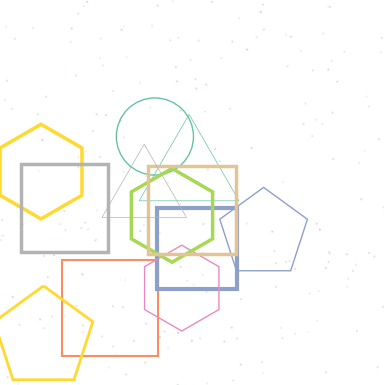[{"shape": "circle", "thickness": 1, "radius": 0.5, "center": [0.402, 0.645]}, {"shape": "triangle", "thickness": 0.5, "radius": 0.75, "center": [0.491, 0.553]}, {"shape": "square", "thickness": 1.5, "radius": 0.62, "center": [0.287, 0.199]}, {"shape": "pentagon", "thickness": 1, "radius": 0.6, "center": [0.685, 0.394]}, {"shape": "square", "thickness": 3, "radius": 0.52, "center": [0.512, 0.354]}, {"shape": "hexagon", "thickness": 1, "radius": 0.56, "center": [0.472, 0.252]}, {"shape": "hexagon", "thickness": 2.5, "radius": 0.61, "center": [0.447, 0.441]}, {"shape": "hexagon", "thickness": 2.5, "radius": 0.61, "center": [0.107, 0.554]}, {"shape": "pentagon", "thickness": 2, "radius": 0.67, "center": [0.113, 0.123]}, {"shape": "square", "thickness": 2.5, "radius": 0.57, "center": [0.498, 0.454]}, {"shape": "triangle", "thickness": 0.5, "radius": 0.63, "center": [0.375, 0.499]}, {"shape": "square", "thickness": 2.5, "radius": 0.57, "center": [0.167, 0.46]}]